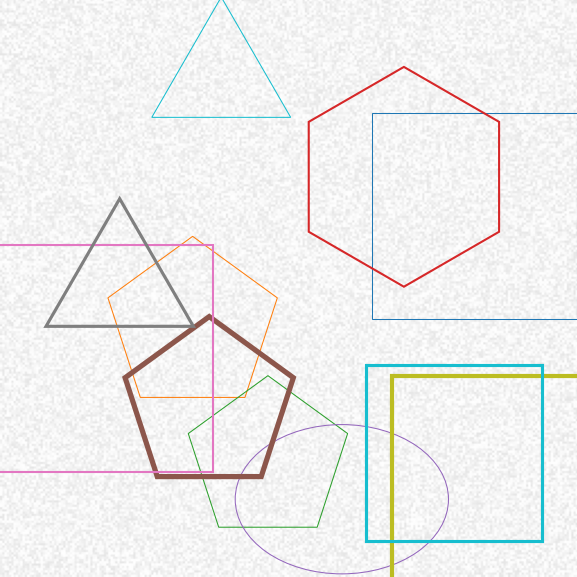[{"shape": "square", "thickness": 0.5, "radius": 0.89, "center": [0.821, 0.625]}, {"shape": "pentagon", "thickness": 0.5, "radius": 0.77, "center": [0.334, 0.436]}, {"shape": "pentagon", "thickness": 0.5, "radius": 0.73, "center": [0.464, 0.204]}, {"shape": "hexagon", "thickness": 1, "radius": 0.95, "center": [0.699, 0.693]}, {"shape": "oval", "thickness": 0.5, "radius": 0.92, "center": [0.592, 0.135]}, {"shape": "pentagon", "thickness": 2.5, "radius": 0.77, "center": [0.362, 0.298]}, {"shape": "square", "thickness": 1, "radius": 0.98, "center": [0.172, 0.378]}, {"shape": "triangle", "thickness": 1.5, "radius": 0.74, "center": [0.207, 0.508]}, {"shape": "square", "thickness": 2, "radius": 0.88, "center": [0.855, 0.173]}, {"shape": "square", "thickness": 1.5, "radius": 0.76, "center": [0.786, 0.215]}, {"shape": "triangle", "thickness": 0.5, "radius": 0.69, "center": [0.383, 0.865]}]